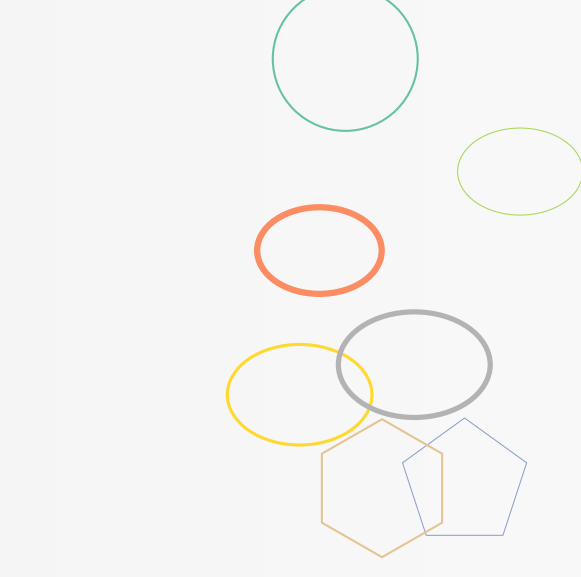[{"shape": "circle", "thickness": 1, "radius": 0.62, "center": [0.594, 0.897]}, {"shape": "oval", "thickness": 3, "radius": 0.54, "center": [0.55, 0.565]}, {"shape": "pentagon", "thickness": 0.5, "radius": 0.56, "center": [0.799, 0.163]}, {"shape": "oval", "thickness": 0.5, "radius": 0.54, "center": [0.895, 0.702]}, {"shape": "oval", "thickness": 1.5, "radius": 0.62, "center": [0.516, 0.316]}, {"shape": "hexagon", "thickness": 1, "radius": 0.6, "center": [0.657, 0.154]}, {"shape": "oval", "thickness": 2.5, "radius": 0.65, "center": [0.713, 0.368]}]